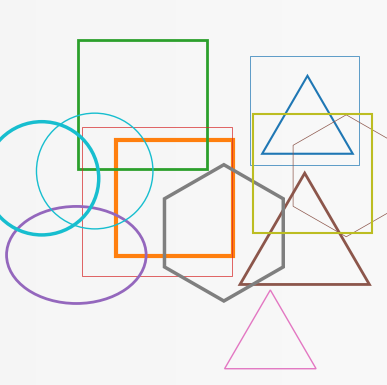[{"shape": "triangle", "thickness": 1.5, "radius": 0.67, "center": [0.793, 0.668]}, {"shape": "square", "thickness": 0.5, "radius": 0.71, "center": [0.786, 0.713]}, {"shape": "square", "thickness": 3, "radius": 0.75, "center": [0.451, 0.486]}, {"shape": "square", "thickness": 2, "radius": 0.84, "center": [0.367, 0.729]}, {"shape": "square", "thickness": 0.5, "radius": 0.97, "center": [0.405, 0.477]}, {"shape": "oval", "thickness": 2, "radius": 0.9, "center": [0.197, 0.338]}, {"shape": "triangle", "thickness": 2, "radius": 0.96, "center": [0.786, 0.358]}, {"shape": "hexagon", "thickness": 0.5, "radius": 0.79, "center": [0.894, 0.543]}, {"shape": "triangle", "thickness": 1, "radius": 0.68, "center": [0.698, 0.11]}, {"shape": "hexagon", "thickness": 2.5, "radius": 0.88, "center": [0.578, 0.395]}, {"shape": "square", "thickness": 1.5, "radius": 0.77, "center": [0.806, 0.549]}, {"shape": "circle", "thickness": 1, "radius": 0.75, "center": [0.244, 0.556]}, {"shape": "circle", "thickness": 2.5, "radius": 0.74, "center": [0.108, 0.537]}]